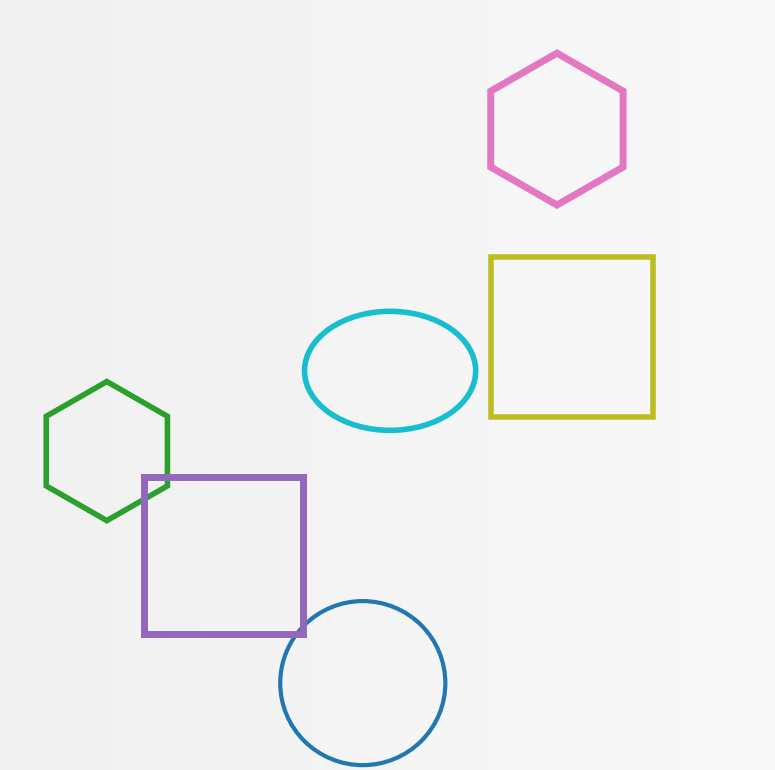[{"shape": "circle", "thickness": 1.5, "radius": 0.53, "center": [0.468, 0.113]}, {"shape": "hexagon", "thickness": 2, "radius": 0.45, "center": [0.138, 0.414]}, {"shape": "square", "thickness": 2.5, "radius": 0.51, "center": [0.288, 0.279]}, {"shape": "hexagon", "thickness": 2.5, "radius": 0.49, "center": [0.719, 0.832]}, {"shape": "square", "thickness": 2, "radius": 0.52, "center": [0.738, 0.562]}, {"shape": "oval", "thickness": 2, "radius": 0.55, "center": [0.503, 0.518]}]